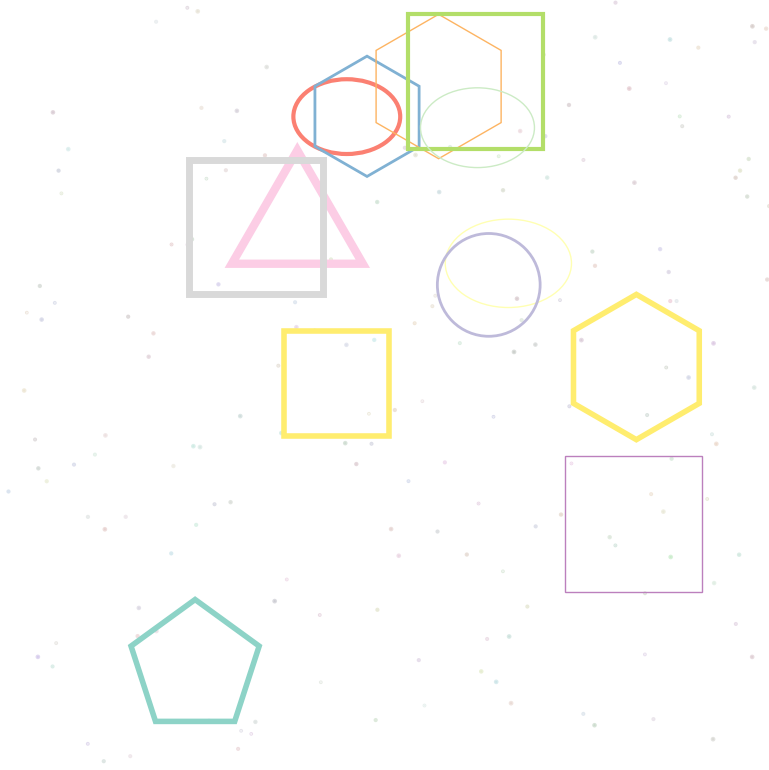[{"shape": "pentagon", "thickness": 2, "radius": 0.44, "center": [0.253, 0.134]}, {"shape": "oval", "thickness": 0.5, "radius": 0.41, "center": [0.66, 0.658]}, {"shape": "circle", "thickness": 1, "radius": 0.33, "center": [0.635, 0.63]}, {"shape": "oval", "thickness": 1.5, "radius": 0.35, "center": [0.45, 0.849]}, {"shape": "hexagon", "thickness": 1, "radius": 0.39, "center": [0.477, 0.849]}, {"shape": "hexagon", "thickness": 0.5, "radius": 0.47, "center": [0.57, 0.888]}, {"shape": "square", "thickness": 1.5, "radius": 0.44, "center": [0.617, 0.894]}, {"shape": "triangle", "thickness": 3, "radius": 0.49, "center": [0.386, 0.707]}, {"shape": "square", "thickness": 2.5, "radius": 0.43, "center": [0.332, 0.705]}, {"shape": "square", "thickness": 0.5, "radius": 0.44, "center": [0.823, 0.32]}, {"shape": "oval", "thickness": 0.5, "radius": 0.37, "center": [0.62, 0.834]}, {"shape": "hexagon", "thickness": 2, "radius": 0.47, "center": [0.826, 0.523]}, {"shape": "square", "thickness": 2, "radius": 0.34, "center": [0.437, 0.502]}]